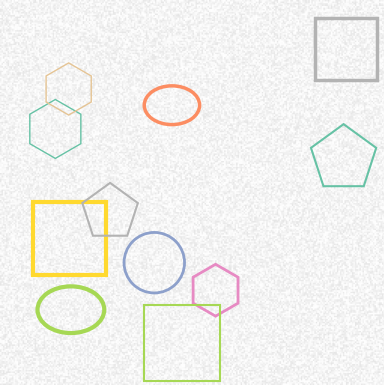[{"shape": "pentagon", "thickness": 1.5, "radius": 0.45, "center": [0.892, 0.588]}, {"shape": "hexagon", "thickness": 1, "radius": 0.38, "center": [0.144, 0.665]}, {"shape": "oval", "thickness": 2.5, "radius": 0.36, "center": [0.447, 0.727]}, {"shape": "circle", "thickness": 2, "radius": 0.39, "center": [0.401, 0.318]}, {"shape": "hexagon", "thickness": 2, "radius": 0.34, "center": [0.56, 0.246]}, {"shape": "oval", "thickness": 3, "radius": 0.43, "center": [0.184, 0.196]}, {"shape": "square", "thickness": 1.5, "radius": 0.49, "center": [0.472, 0.109]}, {"shape": "square", "thickness": 3, "radius": 0.47, "center": [0.181, 0.38]}, {"shape": "hexagon", "thickness": 1, "radius": 0.34, "center": [0.178, 0.769]}, {"shape": "square", "thickness": 2.5, "radius": 0.41, "center": [0.899, 0.872]}, {"shape": "pentagon", "thickness": 1.5, "radius": 0.38, "center": [0.286, 0.449]}]